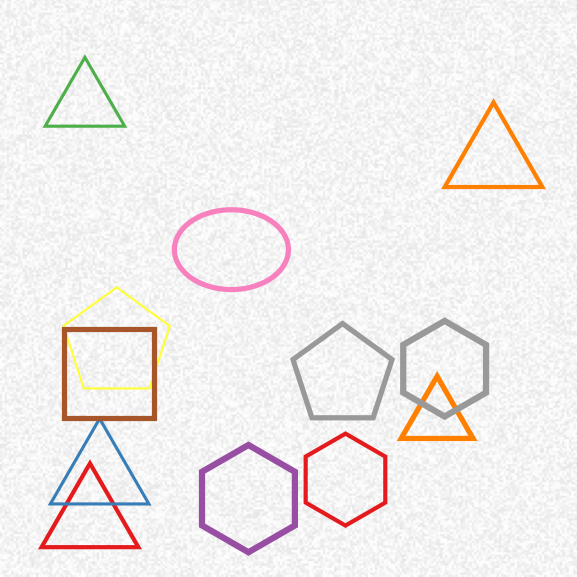[{"shape": "hexagon", "thickness": 2, "radius": 0.4, "center": [0.598, 0.169]}, {"shape": "triangle", "thickness": 2, "radius": 0.48, "center": [0.156, 0.1]}, {"shape": "triangle", "thickness": 1.5, "radius": 0.49, "center": [0.173, 0.176]}, {"shape": "triangle", "thickness": 1.5, "radius": 0.4, "center": [0.147, 0.82]}, {"shape": "hexagon", "thickness": 3, "radius": 0.46, "center": [0.43, 0.136]}, {"shape": "triangle", "thickness": 2, "radius": 0.49, "center": [0.855, 0.724]}, {"shape": "triangle", "thickness": 2.5, "radius": 0.36, "center": [0.757, 0.276]}, {"shape": "pentagon", "thickness": 1, "radius": 0.48, "center": [0.202, 0.405]}, {"shape": "square", "thickness": 2.5, "radius": 0.39, "center": [0.188, 0.353]}, {"shape": "oval", "thickness": 2.5, "radius": 0.49, "center": [0.401, 0.567]}, {"shape": "hexagon", "thickness": 3, "radius": 0.41, "center": [0.77, 0.361]}, {"shape": "pentagon", "thickness": 2.5, "radius": 0.45, "center": [0.593, 0.349]}]